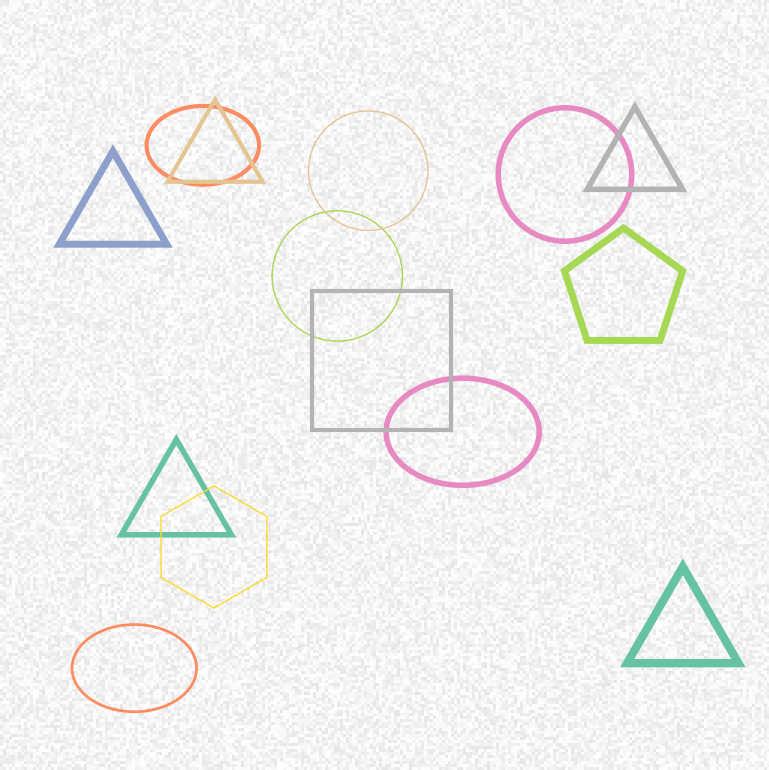[{"shape": "triangle", "thickness": 3, "radius": 0.42, "center": [0.887, 0.181]}, {"shape": "triangle", "thickness": 2, "radius": 0.41, "center": [0.229, 0.347]}, {"shape": "oval", "thickness": 1, "radius": 0.4, "center": [0.174, 0.132]}, {"shape": "oval", "thickness": 1.5, "radius": 0.37, "center": [0.263, 0.811]}, {"shape": "triangle", "thickness": 2.5, "radius": 0.4, "center": [0.147, 0.723]}, {"shape": "oval", "thickness": 2, "radius": 0.5, "center": [0.601, 0.439]}, {"shape": "circle", "thickness": 2, "radius": 0.43, "center": [0.734, 0.773]}, {"shape": "pentagon", "thickness": 2.5, "radius": 0.4, "center": [0.81, 0.623]}, {"shape": "circle", "thickness": 0.5, "radius": 0.42, "center": [0.438, 0.642]}, {"shape": "hexagon", "thickness": 0.5, "radius": 0.4, "center": [0.278, 0.29]}, {"shape": "circle", "thickness": 0.5, "radius": 0.39, "center": [0.478, 0.778]}, {"shape": "triangle", "thickness": 1.5, "radius": 0.36, "center": [0.279, 0.8]}, {"shape": "square", "thickness": 1.5, "radius": 0.45, "center": [0.496, 0.532]}, {"shape": "triangle", "thickness": 2, "radius": 0.36, "center": [0.825, 0.79]}]